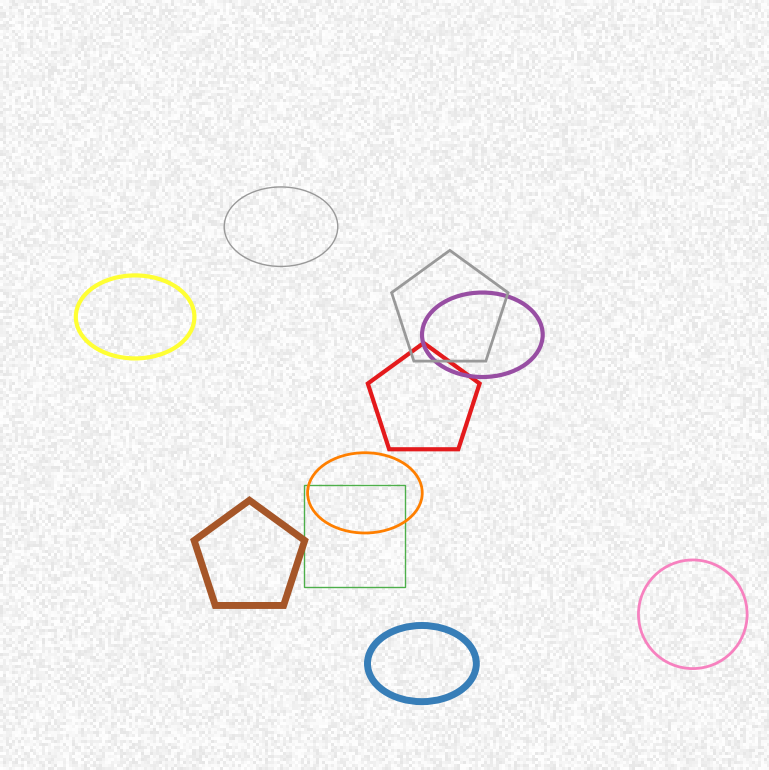[{"shape": "pentagon", "thickness": 1.5, "radius": 0.38, "center": [0.55, 0.478]}, {"shape": "oval", "thickness": 2.5, "radius": 0.35, "center": [0.548, 0.138]}, {"shape": "square", "thickness": 0.5, "radius": 0.33, "center": [0.46, 0.304]}, {"shape": "oval", "thickness": 1.5, "radius": 0.39, "center": [0.626, 0.565]}, {"shape": "oval", "thickness": 1, "radius": 0.37, "center": [0.474, 0.36]}, {"shape": "oval", "thickness": 1.5, "radius": 0.39, "center": [0.175, 0.588]}, {"shape": "pentagon", "thickness": 2.5, "radius": 0.38, "center": [0.324, 0.275]}, {"shape": "circle", "thickness": 1, "radius": 0.35, "center": [0.9, 0.202]}, {"shape": "pentagon", "thickness": 1, "radius": 0.4, "center": [0.584, 0.595]}, {"shape": "oval", "thickness": 0.5, "radius": 0.37, "center": [0.365, 0.706]}]